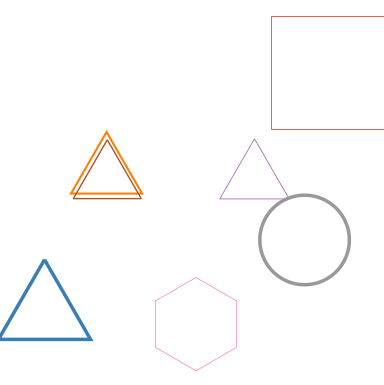[{"shape": "square", "thickness": 0.5, "radius": 0.73, "center": [0.852, 0.811]}, {"shape": "triangle", "thickness": 2.5, "radius": 0.69, "center": [0.116, 0.188]}, {"shape": "triangle", "thickness": 0.5, "radius": 0.52, "center": [0.661, 0.535]}, {"shape": "triangle", "thickness": 1.5, "radius": 0.53, "center": [0.277, 0.551]}, {"shape": "triangle", "thickness": 1, "radius": 0.51, "center": [0.279, 0.535]}, {"shape": "hexagon", "thickness": 0.5, "radius": 0.61, "center": [0.509, 0.158]}, {"shape": "circle", "thickness": 2.5, "radius": 0.58, "center": [0.791, 0.377]}]